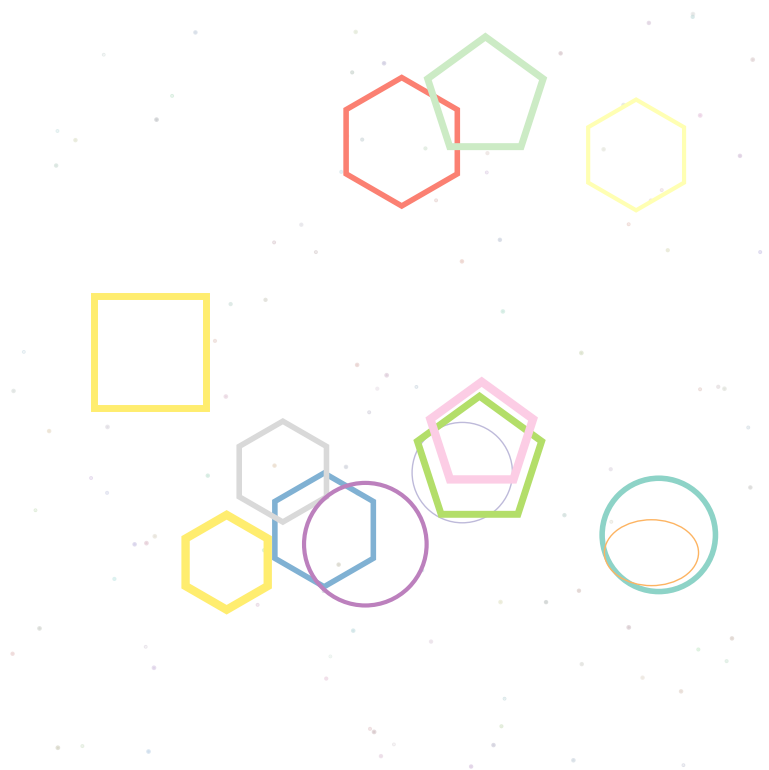[{"shape": "circle", "thickness": 2, "radius": 0.37, "center": [0.856, 0.305]}, {"shape": "hexagon", "thickness": 1.5, "radius": 0.36, "center": [0.826, 0.799]}, {"shape": "circle", "thickness": 0.5, "radius": 0.33, "center": [0.6, 0.386]}, {"shape": "hexagon", "thickness": 2, "radius": 0.42, "center": [0.522, 0.816]}, {"shape": "hexagon", "thickness": 2, "radius": 0.37, "center": [0.421, 0.312]}, {"shape": "oval", "thickness": 0.5, "radius": 0.31, "center": [0.846, 0.282]}, {"shape": "pentagon", "thickness": 2.5, "radius": 0.42, "center": [0.623, 0.401]}, {"shape": "pentagon", "thickness": 3, "radius": 0.35, "center": [0.626, 0.434]}, {"shape": "hexagon", "thickness": 2, "radius": 0.33, "center": [0.367, 0.388]}, {"shape": "circle", "thickness": 1.5, "radius": 0.4, "center": [0.474, 0.293]}, {"shape": "pentagon", "thickness": 2.5, "radius": 0.39, "center": [0.63, 0.873]}, {"shape": "square", "thickness": 2.5, "radius": 0.36, "center": [0.195, 0.543]}, {"shape": "hexagon", "thickness": 3, "radius": 0.31, "center": [0.294, 0.27]}]